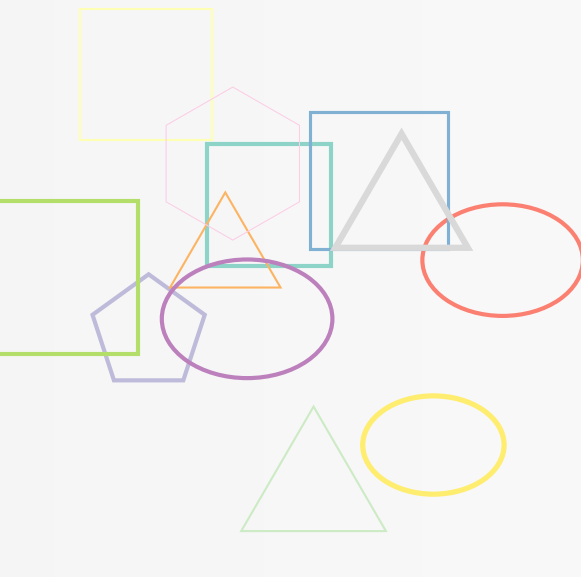[{"shape": "square", "thickness": 2, "radius": 0.53, "center": [0.463, 0.644]}, {"shape": "square", "thickness": 1, "radius": 0.57, "center": [0.252, 0.87]}, {"shape": "pentagon", "thickness": 2, "radius": 0.51, "center": [0.256, 0.423]}, {"shape": "oval", "thickness": 2, "radius": 0.69, "center": [0.865, 0.549]}, {"shape": "square", "thickness": 1.5, "radius": 0.6, "center": [0.653, 0.686]}, {"shape": "triangle", "thickness": 1, "radius": 0.55, "center": [0.388, 0.556]}, {"shape": "square", "thickness": 2, "radius": 0.66, "center": [0.105, 0.519]}, {"shape": "hexagon", "thickness": 0.5, "radius": 0.66, "center": [0.401, 0.716]}, {"shape": "triangle", "thickness": 3, "radius": 0.66, "center": [0.691, 0.636]}, {"shape": "oval", "thickness": 2, "radius": 0.73, "center": [0.425, 0.447]}, {"shape": "triangle", "thickness": 1, "radius": 0.72, "center": [0.539, 0.151]}, {"shape": "oval", "thickness": 2.5, "radius": 0.61, "center": [0.746, 0.229]}]